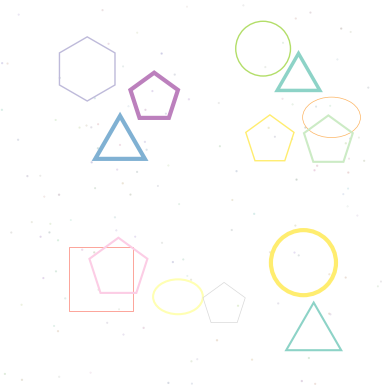[{"shape": "triangle", "thickness": 1.5, "radius": 0.41, "center": [0.815, 0.132]}, {"shape": "triangle", "thickness": 2.5, "radius": 0.32, "center": [0.775, 0.797]}, {"shape": "oval", "thickness": 1.5, "radius": 0.32, "center": [0.462, 0.229]}, {"shape": "hexagon", "thickness": 1, "radius": 0.42, "center": [0.227, 0.821]}, {"shape": "square", "thickness": 0.5, "radius": 0.42, "center": [0.262, 0.274]}, {"shape": "triangle", "thickness": 3, "radius": 0.37, "center": [0.312, 0.625]}, {"shape": "oval", "thickness": 0.5, "radius": 0.38, "center": [0.861, 0.695]}, {"shape": "circle", "thickness": 1, "radius": 0.36, "center": [0.683, 0.874]}, {"shape": "pentagon", "thickness": 1.5, "radius": 0.4, "center": [0.308, 0.303]}, {"shape": "pentagon", "thickness": 0.5, "radius": 0.29, "center": [0.582, 0.209]}, {"shape": "pentagon", "thickness": 3, "radius": 0.32, "center": [0.4, 0.746]}, {"shape": "pentagon", "thickness": 1.5, "radius": 0.33, "center": [0.853, 0.634]}, {"shape": "circle", "thickness": 3, "radius": 0.42, "center": [0.788, 0.318]}, {"shape": "pentagon", "thickness": 1, "radius": 0.33, "center": [0.701, 0.636]}]